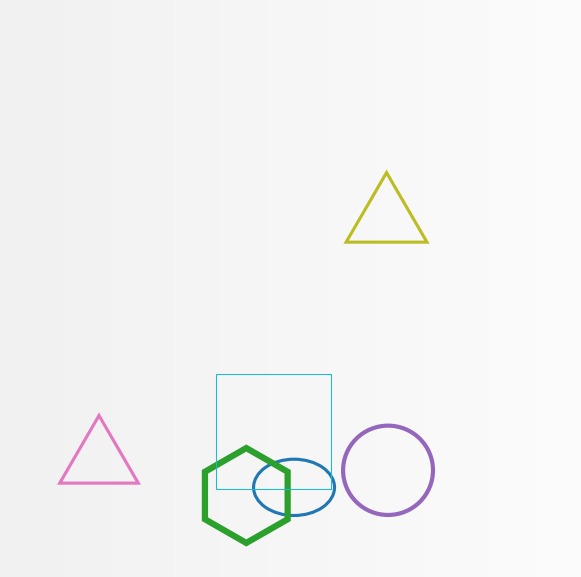[{"shape": "oval", "thickness": 1.5, "radius": 0.35, "center": [0.506, 0.155]}, {"shape": "hexagon", "thickness": 3, "radius": 0.41, "center": [0.424, 0.141]}, {"shape": "circle", "thickness": 2, "radius": 0.39, "center": [0.668, 0.185]}, {"shape": "triangle", "thickness": 1.5, "radius": 0.39, "center": [0.17, 0.202]}, {"shape": "triangle", "thickness": 1.5, "radius": 0.4, "center": [0.665, 0.62]}, {"shape": "square", "thickness": 0.5, "radius": 0.5, "center": [0.471, 0.252]}]